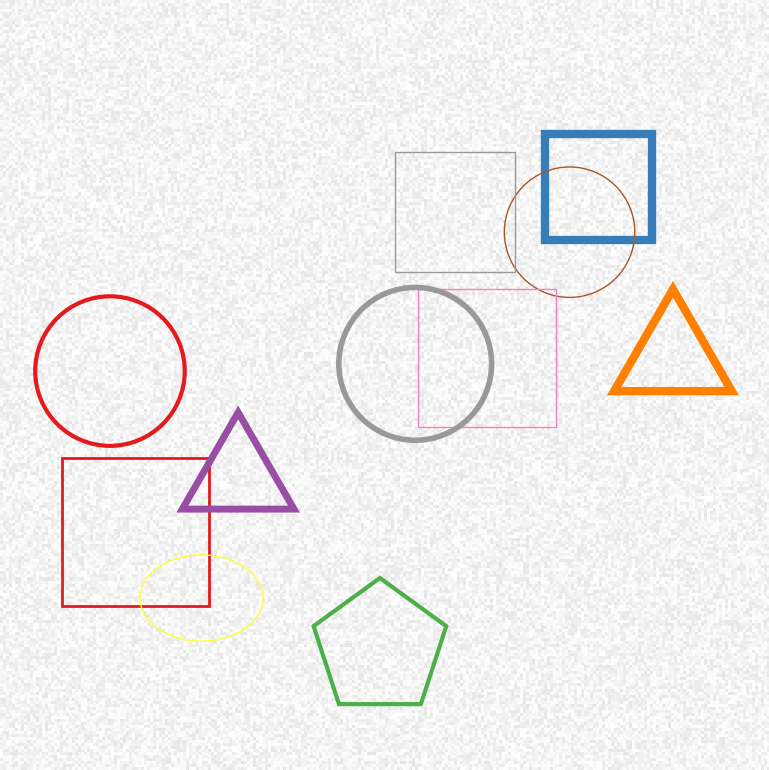[{"shape": "square", "thickness": 1, "radius": 0.48, "center": [0.176, 0.309]}, {"shape": "circle", "thickness": 1.5, "radius": 0.49, "center": [0.143, 0.518]}, {"shape": "square", "thickness": 3, "radius": 0.35, "center": [0.777, 0.757]}, {"shape": "pentagon", "thickness": 1.5, "radius": 0.45, "center": [0.493, 0.159]}, {"shape": "triangle", "thickness": 2.5, "radius": 0.42, "center": [0.309, 0.381]}, {"shape": "triangle", "thickness": 3, "radius": 0.44, "center": [0.874, 0.536]}, {"shape": "oval", "thickness": 0.5, "radius": 0.4, "center": [0.262, 0.223]}, {"shape": "circle", "thickness": 0.5, "radius": 0.42, "center": [0.74, 0.698]}, {"shape": "square", "thickness": 0.5, "radius": 0.45, "center": [0.632, 0.535]}, {"shape": "square", "thickness": 0.5, "radius": 0.39, "center": [0.591, 0.725]}, {"shape": "circle", "thickness": 2, "radius": 0.5, "center": [0.539, 0.527]}]